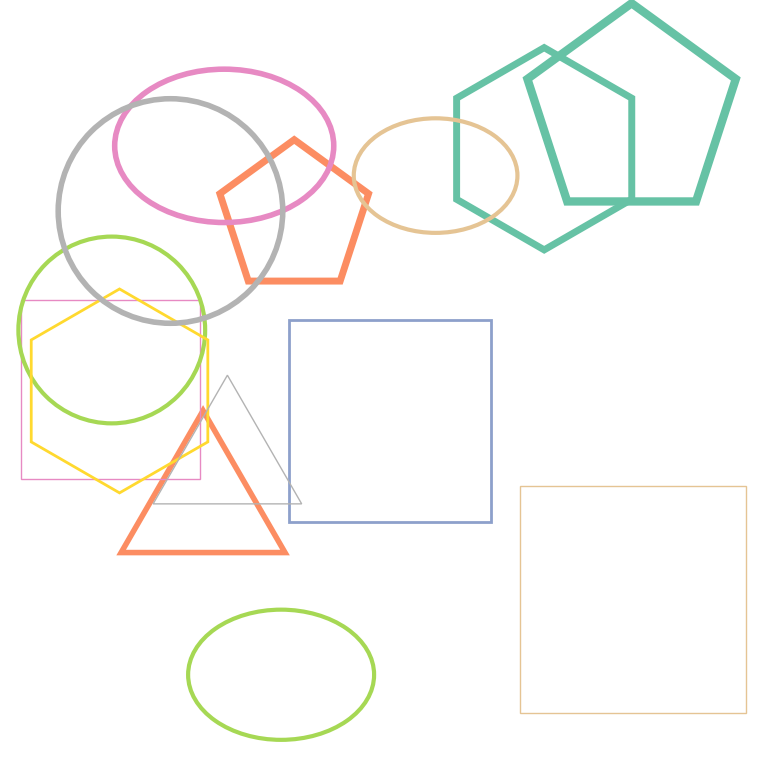[{"shape": "pentagon", "thickness": 3, "radius": 0.71, "center": [0.82, 0.853]}, {"shape": "hexagon", "thickness": 2.5, "radius": 0.66, "center": [0.707, 0.807]}, {"shape": "pentagon", "thickness": 2.5, "radius": 0.51, "center": [0.382, 0.717]}, {"shape": "triangle", "thickness": 2, "radius": 0.61, "center": [0.264, 0.344]}, {"shape": "square", "thickness": 1, "radius": 0.66, "center": [0.506, 0.454]}, {"shape": "oval", "thickness": 2, "radius": 0.71, "center": [0.291, 0.811]}, {"shape": "square", "thickness": 0.5, "radius": 0.58, "center": [0.143, 0.494]}, {"shape": "circle", "thickness": 1.5, "radius": 0.61, "center": [0.145, 0.571]}, {"shape": "oval", "thickness": 1.5, "radius": 0.6, "center": [0.365, 0.124]}, {"shape": "hexagon", "thickness": 1, "radius": 0.66, "center": [0.155, 0.492]}, {"shape": "square", "thickness": 0.5, "radius": 0.74, "center": [0.822, 0.221]}, {"shape": "oval", "thickness": 1.5, "radius": 0.53, "center": [0.566, 0.772]}, {"shape": "circle", "thickness": 2, "radius": 0.73, "center": [0.221, 0.726]}, {"shape": "triangle", "thickness": 0.5, "radius": 0.56, "center": [0.295, 0.401]}]